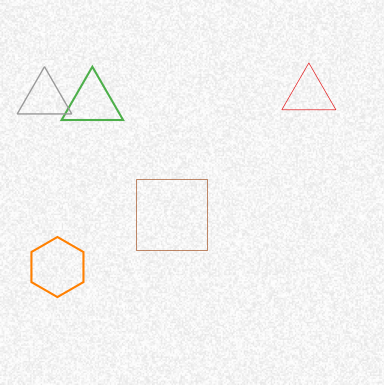[{"shape": "triangle", "thickness": 0.5, "radius": 0.41, "center": [0.802, 0.755]}, {"shape": "triangle", "thickness": 1.5, "radius": 0.46, "center": [0.24, 0.734]}, {"shape": "hexagon", "thickness": 1.5, "radius": 0.39, "center": [0.149, 0.306]}, {"shape": "square", "thickness": 0.5, "radius": 0.46, "center": [0.446, 0.443]}, {"shape": "triangle", "thickness": 1, "radius": 0.41, "center": [0.116, 0.745]}]